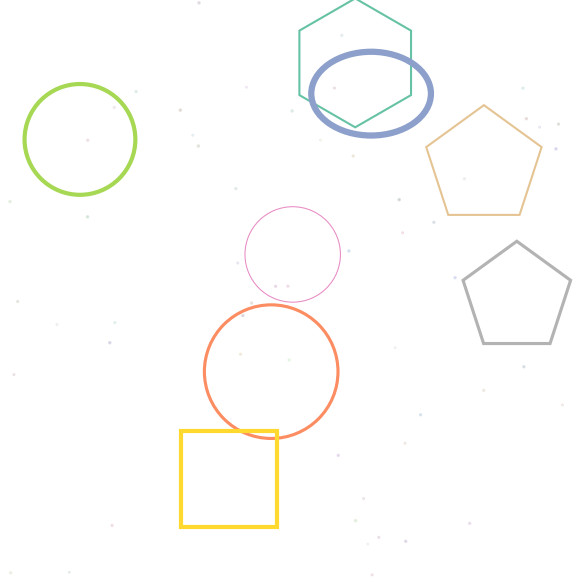[{"shape": "hexagon", "thickness": 1, "radius": 0.56, "center": [0.615, 0.89]}, {"shape": "circle", "thickness": 1.5, "radius": 0.58, "center": [0.47, 0.356]}, {"shape": "oval", "thickness": 3, "radius": 0.52, "center": [0.643, 0.837]}, {"shape": "circle", "thickness": 0.5, "radius": 0.41, "center": [0.507, 0.559]}, {"shape": "circle", "thickness": 2, "radius": 0.48, "center": [0.138, 0.758]}, {"shape": "square", "thickness": 2, "radius": 0.42, "center": [0.397, 0.17]}, {"shape": "pentagon", "thickness": 1, "radius": 0.53, "center": [0.838, 0.712]}, {"shape": "pentagon", "thickness": 1.5, "radius": 0.49, "center": [0.895, 0.483]}]